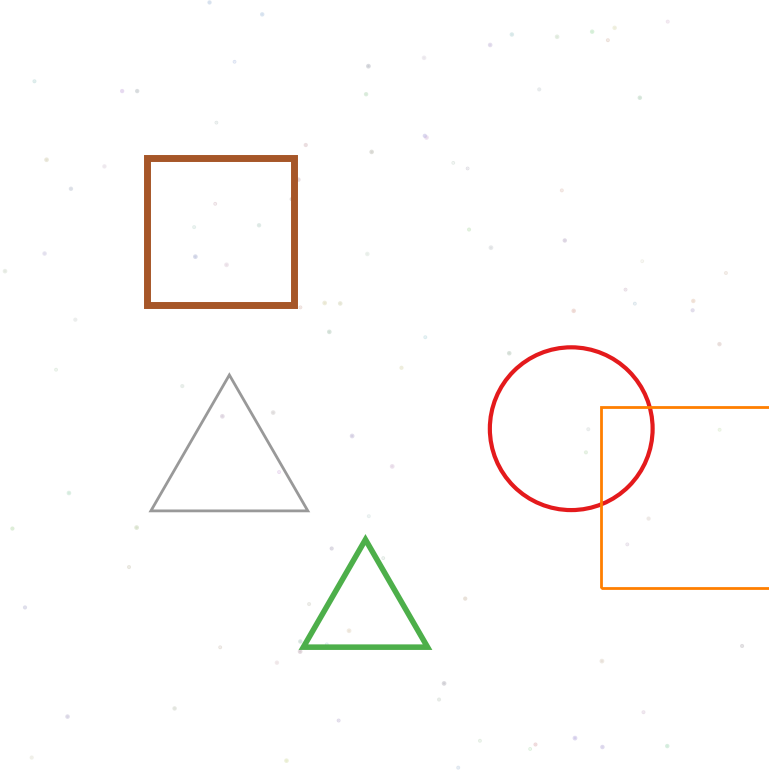[{"shape": "circle", "thickness": 1.5, "radius": 0.53, "center": [0.742, 0.443]}, {"shape": "triangle", "thickness": 2, "radius": 0.47, "center": [0.475, 0.206]}, {"shape": "square", "thickness": 1, "radius": 0.59, "center": [0.899, 0.354]}, {"shape": "square", "thickness": 2.5, "radius": 0.48, "center": [0.286, 0.699]}, {"shape": "triangle", "thickness": 1, "radius": 0.59, "center": [0.298, 0.395]}]